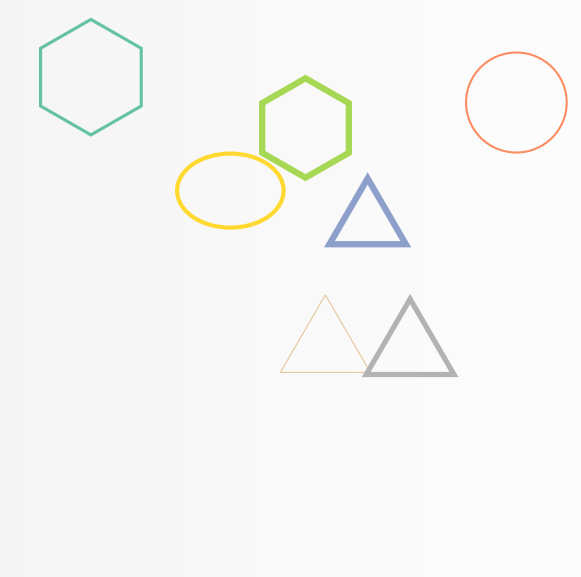[{"shape": "hexagon", "thickness": 1.5, "radius": 0.5, "center": [0.156, 0.866]}, {"shape": "circle", "thickness": 1, "radius": 0.43, "center": [0.888, 0.822]}, {"shape": "triangle", "thickness": 3, "radius": 0.38, "center": [0.633, 0.614]}, {"shape": "hexagon", "thickness": 3, "radius": 0.43, "center": [0.526, 0.778]}, {"shape": "oval", "thickness": 2, "radius": 0.46, "center": [0.396, 0.669]}, {"shape": "triangle", "thickness": 0.5, "radius": 0.45, "center": [0.56, 0.399]}, {"shape": "triangle", "thickness": 2.5, "radius": 0.44, "center": [0.706, 0.394]}]